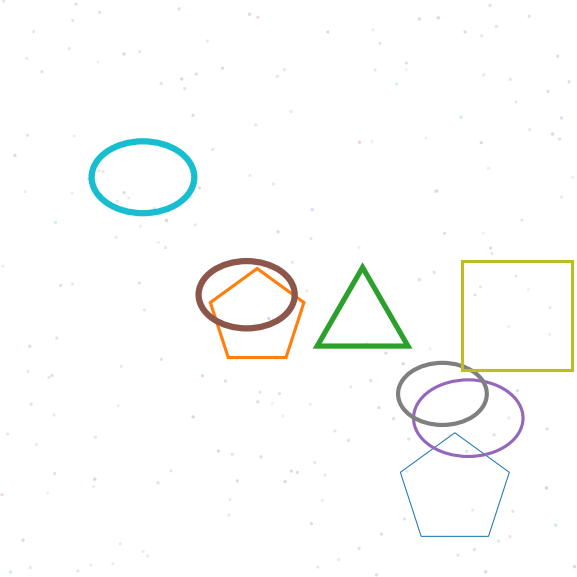[{"shape": "pentagon", "thickness": 0.5, "radius": 0.5, "center": [0.788, 0.151]}, {"shape": "pentagon", "thickness": 1.5, "radius": 0.43, "center": [0.445, 0.449]}, {"shape": "triangle", "thickness": 2.5, "radius": 0.45, "center": [0.628, 0.445]}, {"shape": "oval", "thickness": 1.5, "radius": 0.47, "center": [0.811, 0.275]}, {"shape": "oval", "thickness": 3, "radius": 0.42, "center": [0.427, 0.489]}, {"shape": "oval", "thickness": 2, "radius": 0.38, "center": [0.766, 0.317]}, {"shape": "square", "thickness": 1.5, "radius": 0.47, "center": [0.895, 0.453]}, {"shape": "oval", "thickness": 3, "radius": 0.44, "center": [0.248, 0.692]}]